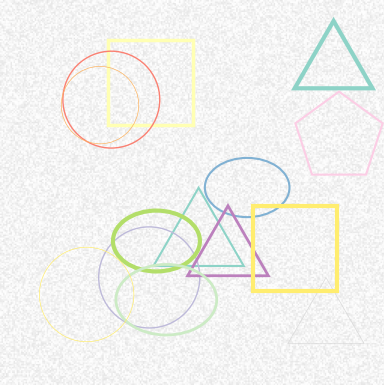[{"shape": "triangle", "thickness": 1.5, "radius": 0.68, "center": [0.516, 0.377]}, {"shape": "triangle", "thickness": 3, "radius": 0.58, "center": [0.866, 0.829]}, {"shape": "square", "thickness": 2.5, "radius": 0.55, "center": [0.391, 0.786]}, {"shape": "circle", "thickness": 1, "radius": 0.66, "center": [0.388, 0.279]}, {"shape": "circle", "thickness": 1, "radius": 0.63, "center": [0.289, 0.741]}, {"shape": "oval", "thickness": 1.5, "radius": 0.55, "center": [0.642, 0.513]}, {"shape": "circle", "thickness": 0.5, "radius": 0.5, "center": [0.26, 0.727]}, {"shape": "oval", "thickness": 3, "radius": 0.56, "center": [0.406, 0.374]}, {"shape": "pentagon", "thickness": 1.5, "radius": 0.6, "center": [0.881, 0.643]}, {"shape": "triangle", "thickness": 0.5, "radius": 0.57, "center": [0.847, 0.165]}, {"shape": "triangle", "thickness": 2, "radius": 0.61, "center": [0.592, 0.344]}, {"shape": "oval", "thickness": 2, "radius": 0.65, "center": [0.432, 0.221]}, {"shape": "circle", "thickness": 0.5, "radius": 0.61, "center": [0.225, 0.235]}, {"shape": "square", "thickness": 3, "radius": 0.55, "center": [0.766, 0.354]}]